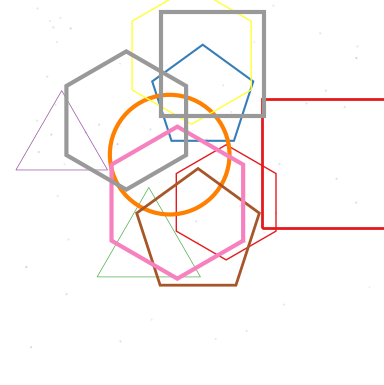[{"shape": "hexagon", "thickness": 1, "radius": 0.75, "center": [0.587, 0.474]}, {"shape": "square", "thickness": 2, "radius": 0.83, "center": [0.846, 0.575]}, {"shape": "pentagon", "thickness": 1.5, "radius": 0.69, "center": [0.527, 0.746]}, {"shape": "triangle", "thickness": 0.5, "radius": 0.77, "center": [0.387, 0.358]}, {"shape": "triangle", "thickness": 0.5, "radius": 0.69, "center": [0.16, 0.627]}, {"shape": "circle", "thickness": 3, "radius": 0.78, "center": [0.441, 0.598]}, {"shape": "hexagon", "thickness": 1, "radius": 0.89, "center": [0.498, 0.856]}, {"shape": "pentagon", "thickness": 2, "radius": 0.84, "center": [0.514, 0.395]}, {"shape": "hexagon", "thickness": 3, "radius": 0.99, "center": [0.461, 0.474]}, {"shape": "hexagon", "thickness": 3, "radius": 0.9, "center": [0.328, 0.687]}, {"shape": "square", "thickness": 3, "radius": 0.67, "center": [0.552, 0.833]}]